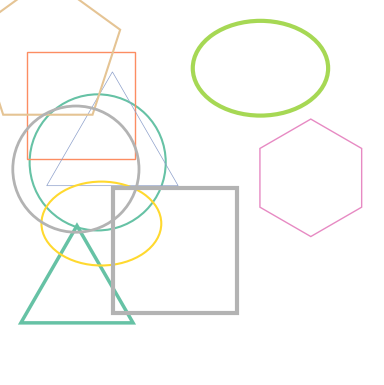[{"shape": "circle", "thickness": 1.5, "radius": 0.88, "center": [0.254, 0.578]}, {"shape": "triangle", "thickness": 2.5, "radius": 0.84, "center": [0.2, 0.246]}, {"shape": "square", "thickness": 1, "radius": 0.7, "center": [0.211, 0.726]}, {"shape": "triangle", "thickness": 0.5, "radius": 0.99, "center": [0.292, 0.616]}, {"shape": "hexagon", "thickness": 1, "radius": 0.76, "center": [0.807, 0.538]}, {"shape": "oval", "thickness": 3, "radius": 0.88, "center": [0.677, 0.823]}, {"shape": "oval", "thickness": 1.5, "radius": 0.78, "center": [0.263, 0.419]}, {"shape": "pentagon", "thickness": 1.5, "radius": 0.99, "center": [0.124, 0.862]}, {"shape": "circle", "thickness": 2, "radius": 0.82, "center": [0.197, 0.561]}, {"shape": "square", "thickness": 3, "radius": 0.81, "center": [0.454, 0.349]}]